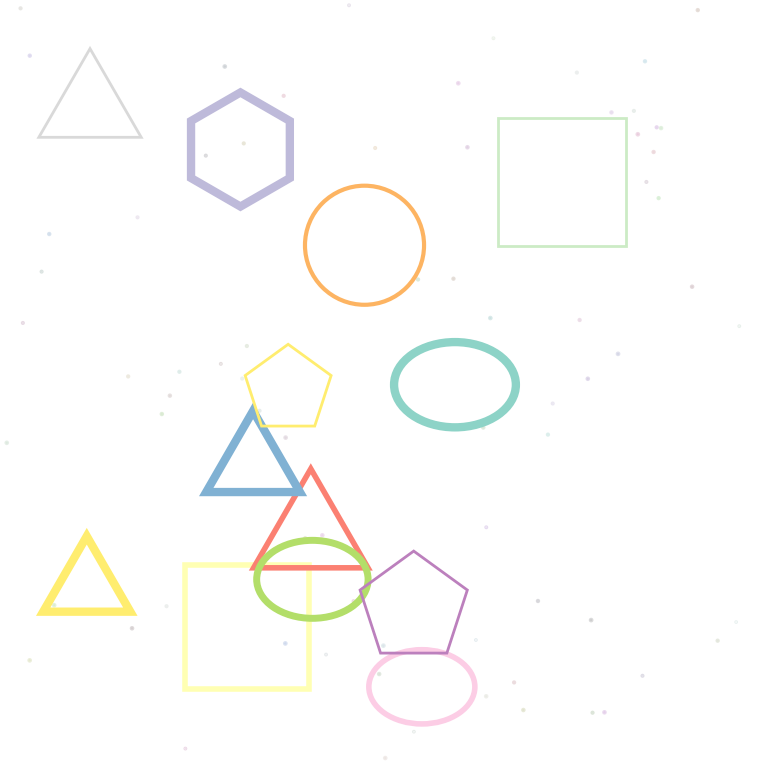[{"shape": "oval", "thickness": 3, "radius": 0.4, "center": [0.591, 0.5]}, {"shape": "square", "thickness": 2, "radius": 0.4, "center": [0.321, 0.185]}, {"shape": "hexagon", "thickness": 3, "radius": 0.37, "center": [0.312, 0.806]}, {"shape": "triangle", "thickness": 2, "radius": 0.43, "center": [0.404, 0.305]}, {"shape": "triangle", "thickness": 3, "radius": 0.35, "center": [0.329, 0.396]}, {"shape": "circle", "thickness": 1.5, "radius": 0.39, "center": [0.473, 0.682]}, {"shape": "oval", "thickness": 2.5, "radius": 0.36, "center": [0.406, 0.248]}, {"shape": "oval", "thickness": 2, "radius": 0.34, "center": [0.548, 0.108]}, {"shape": "triangle", "thickness": 1, "radius": 0.38, "center": [0.117, 0.86]}, {"shape": "pentagon", "thickness": 1, "radius": 0.37, "center": [0.537, 0.211]}, {"shape": "square", "thickness": 1, "radius": 0.42, "center": [0.73, 0.764]}, {"shape": "pentagon", "thickness": 1, "radius": 0.29, "center": [0.374, 0.494]}, {"shape": "triangle", "thickness": 3, "radius": 0.33, "center": [0.113, 0.238]}]